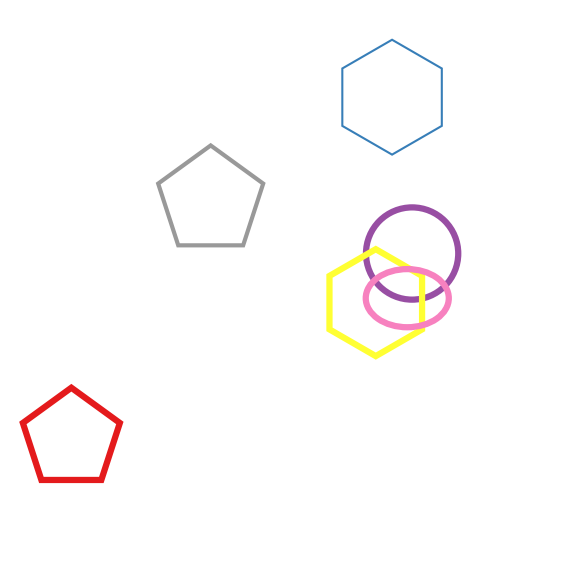[{"shape": "pentagon", "thickness": 3, "radius": 0.44, "center": [0.124, 0.239]}, {"shape": "hexagon", "thickness": 1, "radius": 0.5, "center": [0.679, 0.831]}, {"shape": "circle", "thickness": 3, "radius": 0.4, "center": [0.714, 0.56]}, {"shape": "hexagon", "thickness": 3, "radius": 0.46, "center": [0.651, 0.475]}, {"shape": "oval", "thickness": 3, "radius": 0.36, "center": [0.705, 0.483]}, {"shape": "pentagon", "thickness": 2, "radius": 0.48, "center": [0.365, 0.652]}]